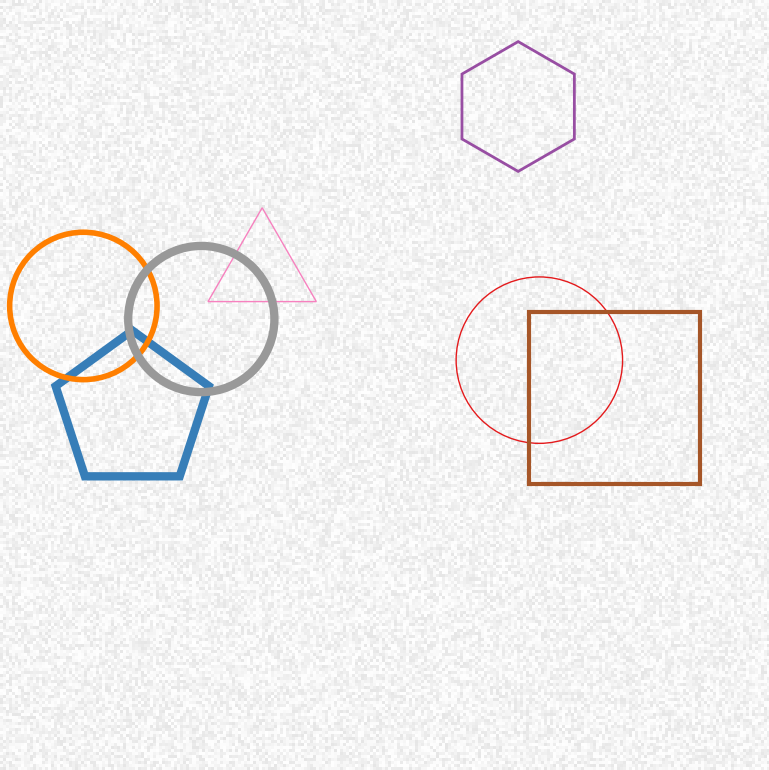[{"shape": "circle", "thickness": 0.5, "radius": 0.54, "center": [0.7, 0.532]}, {"shape": "pentagon", "thickness": 3, "radius": 0.52, "center": [0.172, 0.466]}, {"shape": "hexagon", "thickness": 1, "radius": 0.42, "center": [0.673, 0.862]}, {"shape": "circle", "thickness": 2, "radius": 0.48, "center": [0.108, 0.603]}, {"shape": "square", "thickness": 1.5, "radius": 0.56, "center": [0.798, 0.483]}, {"shape": "triangle", "thickness": 0.5, "radius": 0.41, "center": [0.34, 0.649]}, {"shape": "circle", "thickness": 3, "radius": 0.47, "center": [0.261, 0.586]}]